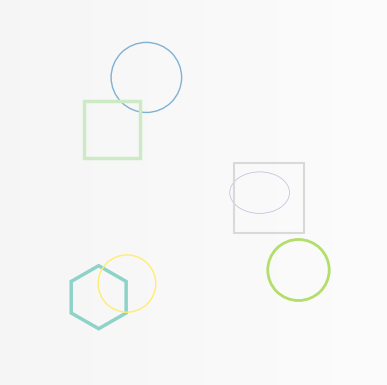[{"shape": "hexagon", "thickness": 2.5, "radius": 0.41, "center": [0.255, 0.228]}, {"shape": "oval", "thickness": 0.5, "radius": 0.39, "center": [0.67, 0.5]}, {"shape": "circle", "thickness": 1, "radius": 0.45, "center": [0.378, 0.799]}, {"shape": "circle", "thickness": 2, "radius": 0.4, "center": [0.77, 0.299]}, {"shape": "square", "thickness": 1.5, "radius": 0.45, "center": [0.693, 0.485]}, {"shape": "square", "thickness": 2.5, "radius": 0.37, "center": [0.289, 0.664]}, {"shape": "circle", "thickness": 1, "radius": 0.37, "center": [0.328, 0.263]}]